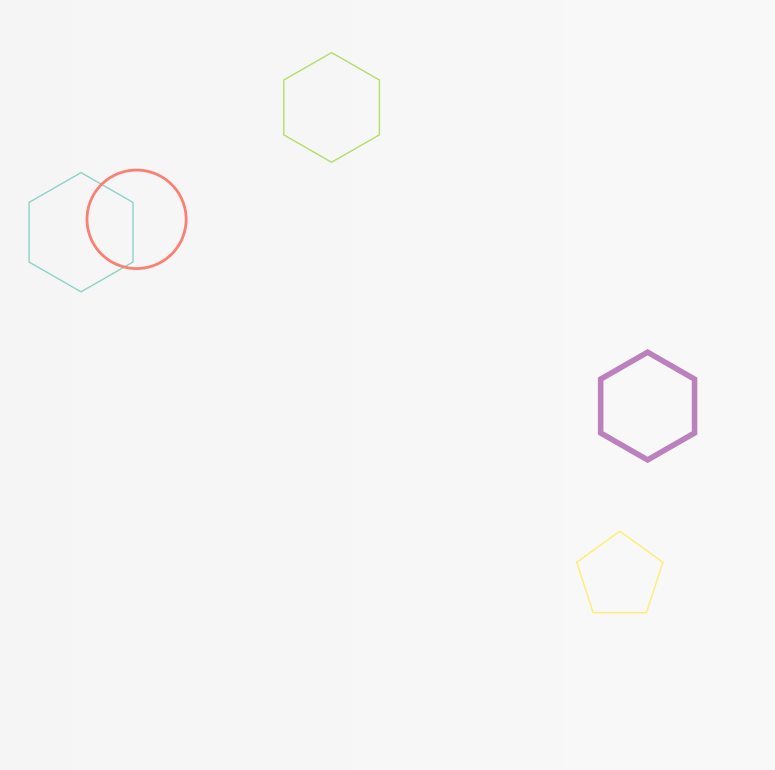[{"shape": "hexagon", "thickness": 0.5, "radius": 0.39, "center": [0.105, 0.698]}, {"shape": "circle", "thickness": 1, "radius": 0.32, "center": [0.176, 0.715]}, {"shape": "hexagon", "thickness": 0.5, "radius": 0.36, "center": [0.428, 0.86]}, {"shape": "hexagon", "thickness": 2, "radius": 0.35, "center": [0.836, 0.473]}, {"shape": "pentagon", "thickness": 0.5, "radius": 0.29, "center": [0.8, 0.252]}]